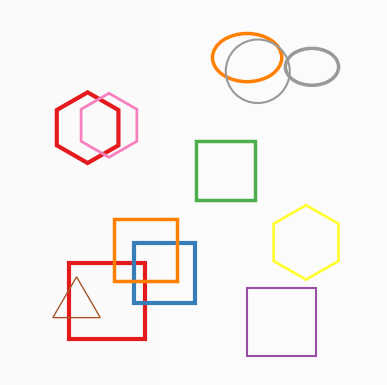[{"shape": "hexagon", "thickness": 3, "radius": 0.46, "center": [0.226, 0.668]}, {"shape": "square", "thickness": 3, "radius": 0.49, "center": [0.276, 0.217]}, {"shape": "square", "thickness": 3, "radius": 0.39, "center": [0.425, 0.291]}, {"shape": "square", "thickness": 2.5, "radius": 0.38, "center": [0.582, 0.557]}, {"shape": "square", "thickness": 1.5, "radius": 0.44, "center": [0.727, 0.164]}, {"shape": "oval", "thickness": 2.5, "radius": 0.45, "center": [0.638, 0.85]}, {"shape": "square", "thickness": 2.5, "radius": 0.4, "center": [0.375, 0.351]}, {"shape": "hexagon", "thickness": 2, "radius": 0.48, "center": [0.79, 0.37]}, {"shape": "triangle", "thickness": 1, "radius": 0.35, "center": [0.198, 0.21]}, {"shape": "hexagon", "thickness": 2, "radius": 0.42, "center": [0.281, 0.675]}, {"shape": "oval", "thickness": 2.5, "radius": 0.34, "center": [0.805, 0.826]}, {"shape": "circle", "thickness": 1.5, "radius": 0.41, "center": [0.665, 0.815]}]